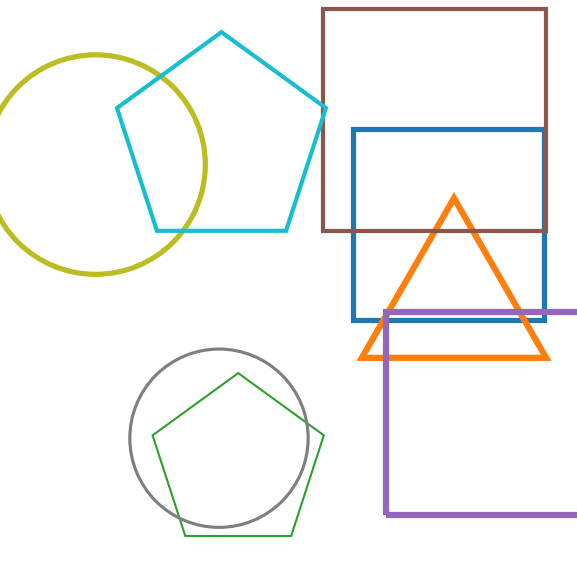[{"shape": "square", "thickness": 2.5, "radius": 0.83, "center": [0.777, 0.611]}, {"shape": "triangle", "thickness": 3, "radius": 0.92, "center": [0.786, 0.472]}, {"shape": "pentagon", "thickness": 1, "radius": 0.78, "center": [0.412, 0.197]}, {"shape": "square", "thickness": 3, "radius": 0.88, "center": [0.843, 0.283]}, {"shape": "square", "thickness": 2, "radius": 0.96, "center": [0.753, 0.791]}, {"shape": "circle", "thickness": 1.5, "radius": 0.77, "center": [0.379, 0.24]}, {"shape": "circle", "thickness": 2.5, "radius": 0.95, "center": [0.165, 0.714]}, {"shape": "pentagon", "thickness": 2, "radius": 0.95, "center": [0.383, 0.753]}]